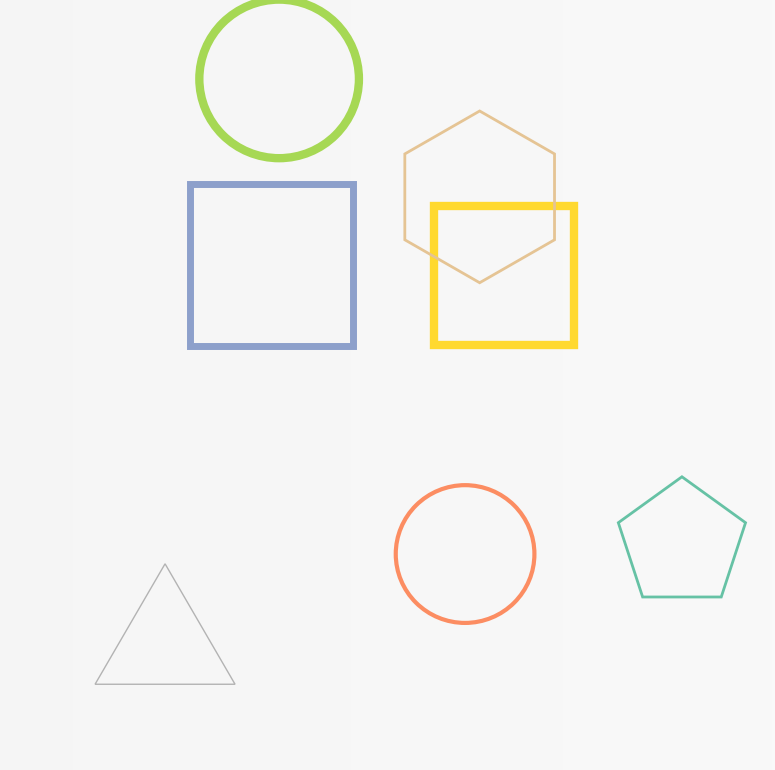[{"shape": "pentagon", "thickness": 1, "radius": 0.43, "center": [0.88, 0.295]}, {"shape": "circle", "thickness": 1.5, "radius": 0.45, "center": [0.6, 0.28]}, {"shape": "square", "thickness": 2.5, "radius": 0.53, "center": [0.351, 0.656]}, {"shape": "circle", "thickness": 3, "radius": 0.51, "center": [0.36, 0.898]}, {"shape": "square", "thickness": 3, "radius": 0.45, "center": [0.65, 0.642]}, {"shape": "hexagon", "thickness": 1, "radius": 0.56, "center": [0.619, 0.744]}, {"shape": "triangle", "thickness": 0.5, "radius": 0.52, "center": [0.213, 0.163]}]